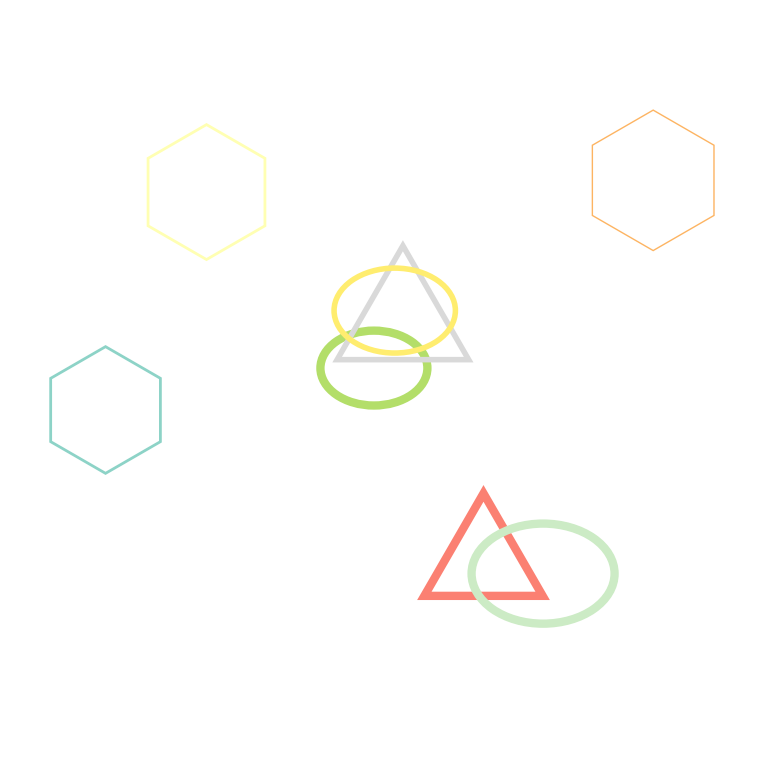[{"shape": "hexagon", "thickness": 1, "radius": 0.41, "center": [0.137, 0.468]}, {"shape": "hexagon", "thickness": 1, "radius": 0.44, "center": [0.268, 0.751]}, {"shape": "triangle", "thickness": 3, "radius": 0.44, "center": [0.628, 0.271]}, {"shape": "hexagon", "thickness": 0.5, "radius": 0.46, "center": [0.848, 0.766]}, {"shape": "oval", "thickness": 3, "radius": 0.35, "center": [0.486, 0.522]}, {"shape": "triangle", "thickness": 2, "radius": 0.49, "center": [0.523, 0.582]}, {"shape": "oval", "thickness": 3, "radius": 0.46, "center": [0.705, 0.255]}, {"shape": "oval", "thickness": 2, "radius": 0.39, "center": [0.513, 0.597]}]